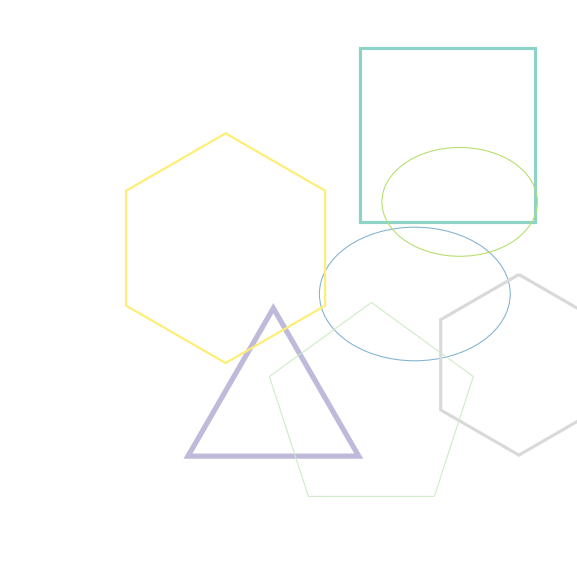[{"shape": "square", "thickness": 1.5, "radius": 0.76, "center": [0.775, 0.765]}, {"shape": "triangle", "thickness": 2.5, "radius": 0.85, "center": [0.473, 0.295]}, {"shape": "oval", "thickness": 0.5, "radius": 0.83, "center": [0.718, 0.49]}, {"shape": "oval", "thickness": 0.5, "radius": 0.67, "center": [0.796, 0.65]}, {"shape": "hexagon", "thickness": 1.5, "radius": 0.78, "center": [0.899, 0.367]}, {"shape": "pentagon", "thickness": 0.5, "radius": 0.93, "center": [0.643, 0.29]}, {"shape": "hexagon", "thickness": 1, "radius": 0.99, "center": [0.391, 0.569]}]